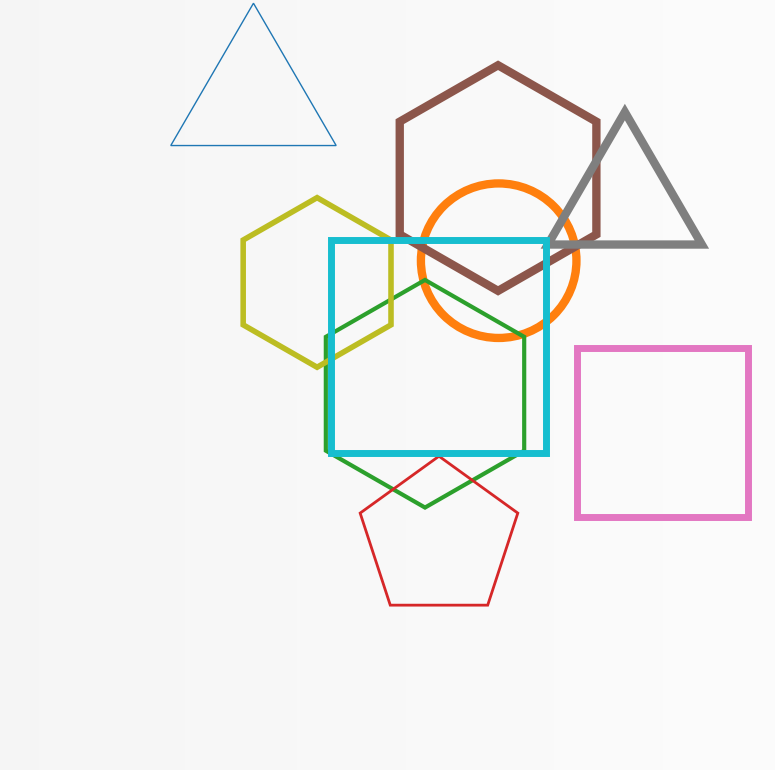[{"shape": "triangle", "thickness": 0.5, "radius": 0.62, "center": [0.327, 0.873]}, {"shape": "circle", "thickness": 3, "radius": 0.5, "center": [0.643, 0.661]}, {"shape": "hexagon", "thickness": 1.5, "radius": 0.74, "center": [0.548, 0.489]}, {"shape": "pentagon", "thickness": 1, "radius": 0.53, "center": [0.566, 0.301]}, {"shape": "hexagon", "thickness": 3, "radius": 0.73, "center": [0.643, 0.769]}, {"shape": "square", "thickness": 2.5, "radius": 0.55, "center": [0.855, 0.439]}, {"shape": "triangle", "thickness": 3, "radius": 0.57, "center": [0.806, 0.74]}, {"shape": "hexagon", "thickness": 2, "radius": 0.55, "center": [0.409, 0.633]}, {"shape": "square", "thickness": 2.5, "radius": 0.69, "center": [0.565, 0.55]}]